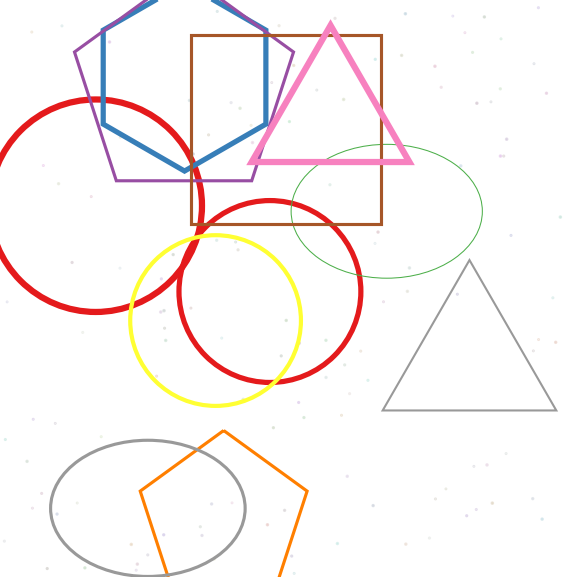[{"shape": "circle", "thickness": 2.5, "radius": 0.79, "center": [0.467, 0.494]}, {"shape": "circle", "thickness": 3, "radius": 0.92, "center": [0.166, 0.643]}, {"shape": "hexagon", "thickness": 2.5, "radius": 0.81, "center": [0.32, 0.866]}, {"shape": "oval", "thickness": 0.5, "radius": 0.83, "center": [0.67, 0.633]}, {"shape": "pentagon", "thickness": 1.5, "radius": 1.0, "center": [0.319, 0.847]}, {"shape": "pentagon", "thickness": 1.5, "radius": 0.76, "center": [0.387, 0.102]}, {"shape": "circle", "thickness": 2, "radius": 0.74, "center": [0.373, 0.444]}, {"shape": "square", "thickness": 1.5, "radius": 0.82, "center": [0.495, 0.775]}, {"shape": "triangle", "thickness": 3, "radius": 0.79, "center": [0.572, 0.797]}, {"shape": "triangle", "thickness": 1, "radius": 0.87, "center": [0.813, 0.375]}, {"shape": "oval", "thickness": 1.5, "radius": 0.84, "center": [0.256, 0.119]}]